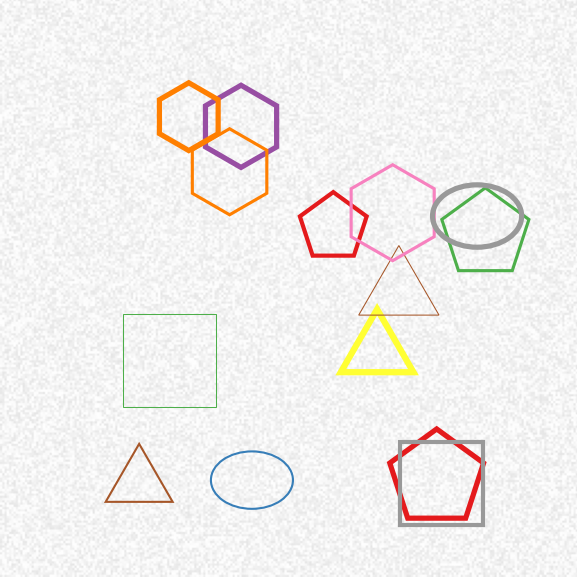[{"shape": "pentagon", "thickness": 2.5, "radius": 0.43, "center": [0.756, 0.171]}, {"shape": "pentagon", "thickness": 2, "radius": 0.3, "center": [0.577, 0.606]}, {"shape": "oval", "thickness": 1, "radius": 0.36, "center": [0.436, 0.168]}, {"shape": "pentagon", "thickness": 1.5, "radius": 0.4, "center": [0.84, 0.595]}, {"shape": "square", "thickness": 0.5, "radius": 0.4, "center": [0.293, 0.375]}, {"shape": "hexagon", "thickness": 2.5, "radius": 0.36, "center": [0.417, 0.78]}, {"shape": "hexagon", "thickness": 2.5, "radius": 0.29, "center": [0.327, 0.797]}, {"shape": "hexagon", "thickness": 1.5, "radius": 0.37, "center": [0.398, 0.702]}, {"shape": "triangle", "thickness": 3, "radius": 0.36, "center": [0.653, 0.391]}, {"shape": "triangle", "thickness": 0.5, "radius": 0.4, "center": [0.691, 0.494]}, {"shape": "triangle", "thickness": 1, "radius": 0.33, "center": [0.241, 0.164]}, {"shape": "hexagon", "thickness": 1.5, "radius": 0.42, "center": [0.68, 0.631]}, {"shape": "oval", "thickness": 2.5, "radius": 0.39, "center": [0.826, 0.625]}, {"shape": "square", "thickness": 2, "radius": 0.36, "center": [0.764, 0.162]}]